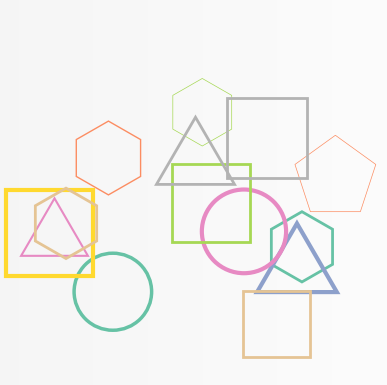[{"shape": "hexagon", "thickness": 2, "radius": 0.46, "center": [0.779, 0.359]}, {"shape": "circle", "thickness": 2.5, "radius": 0.5, "center": [0.291, 0.242]}, {"shape": "hexagon", "thickness": 1, "radius": 0.48, "center": [0.28, 0.59]}, {"shape": "pentagon", "thickness": 0.5, "radius": 0.55, "center": [0.865, 0.539]}, {"shape": "triangle", "thickness": 3, "radius": 0.59, "center": [0.766, 0.301]}, {"shape": "triangle", "thickness": 1.5, "radius": 0.5, "center": [0.141, 0.385]}, {"shape": "circle", "thickness": 3, "radius": 0.54, "center": [0.63, 0.399]}, {"shape": "square", "thickness": 2, "radius": 0.5, "center": [0.544, 0.473]}, {"shape": "hexagon", "thickness": 0.5, "radius": 0.44, "center": [0.522, 0.708]}, {"shape": "square", "thickness": 3, "radius": 0.56, "center": [0.128, 0.396]}, {"shape": "square", "thickness": 2, "radius": 0.43, "center": [0.714, 0.159]}, {"shape": "hexagon", "thickness": 2, "radius": 0.46, "center": [0.17, 0.42]}, {"shape": "triangle", "thickness": 2, "radius": 0.58, "center": [0.504, 0.579]}, {"shape": "square", "thickness": 2, "radius": 0.52, "center": [0.689, 0.642]}]